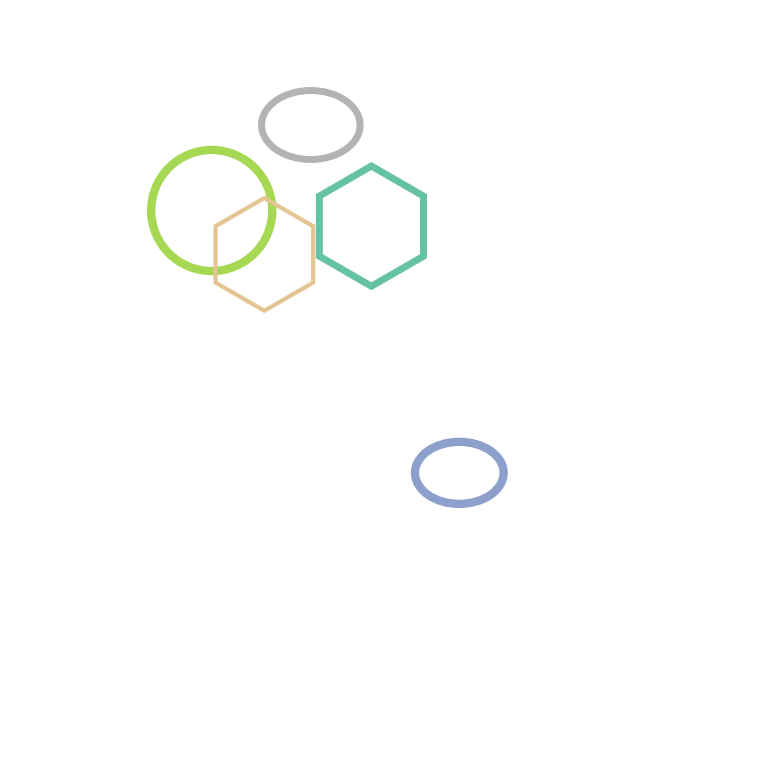[{"shape": "hexagon", "thickness": 2.5, "radius": 0.39, "center": [0.482, 0.706]}, {"shape": "oval", "thickness": 3, "radius": 0.29, "center": [0.597, 0.386]}, {"shape": "circle", "thickness": 3, "radius": 0.39, "center": [0.275, 0.727]}, {"shape": "hexagon", "thickness": 1.5, "radius": 0.37, "center": [0.343, 0.67]}, {"shape": "oval", "thickness": 2.5, "radius": 0.32, "center": [0.404, 0.838]}]